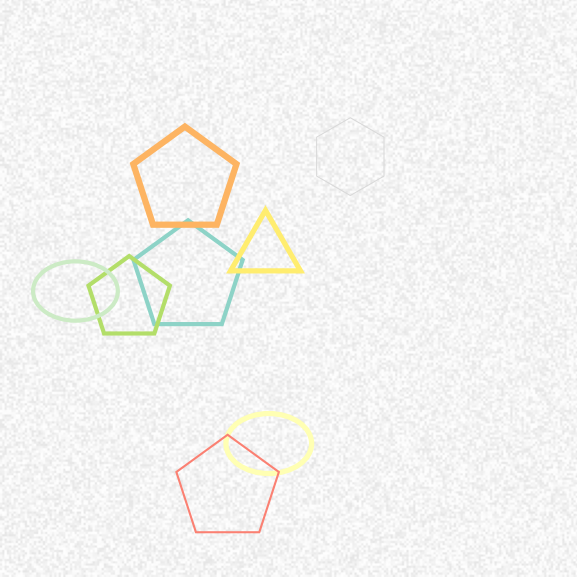[{"shape": "pentagon", "thickness": 2, "radius": 0.5, "center": [0.326, 0.518]}, {"shape": "oval", "thickness": 2.5, "radius": 0.37, "center": [0.465, 0.231]}, {"shape": "pentagon", "thickness": 1, "radius": 0.47, "center": [0.394, 0.153]}, {"shape": "pentagon", "thickness": 3, "radius": 0.47, "center": [0.32, 0.686]}, {"shape": "pentagon", "thickness": 2, "radius": 0.37, "center": [0.224, 0.482]}, {"shape": "hexagon", "thickness": 0.5, "radius": 0.34, "center": [0.607, 0.728]}, {"shape": "oval", "thickness": 2, "radius": 0.37, "center": [0.131, 0.495]}, {"shape": "triangle", "thickness": 2.5, "radius": 0.35, "center": [0.46, 0.565]}]